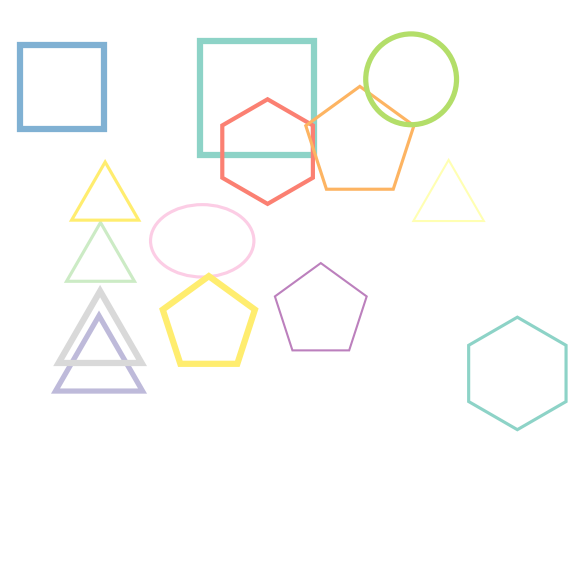[{"shape": "square", "thickness": 3, "radius": 0.49, "center": [0.445, 0.829]}, {"shape": "hexagon", "thickness": 1.5, "radius": 0.49, "center": [0.896, 0.352]}, {"shape": "triangle", "thickness": 1, "radius": 0.35, "center": [0.777, 0.652]}, {"shape": "triangle", "thickness": 2.5, "radius": 0.44, "center": [0.171, 0.365]}, {"shape": "hexagon", "thickness": 2, "radius": 0.45, "center": [0.463, 0.737]}, {"shape": "square", "thickness": 3, "radius": 0.36, "center": [0.108, 0.848]}, {"shape": "pentagon", "thickness": 1.5, "radius": 0.49, "center": [0.623, 0.751]}, {"shape": "circle", "thickness": 2.5, "radius": 0.39, "center": [0.712, 0.862]}, {"shape": "oval", "thickness": 1.5, "radius": 0.45, "center": [0.35, 0.582]}, {"shape": "triangle", "thickness": 3, "radius": 0.41, "center": [0.173, 0.412]}, {"shape": "pentagon", "thickness": 1, "radius": 0.42, "center": [0.555, 0.46]}, {"shape": "triangle", "thickness": 1.5, "radius": 0.34, "center": [0.174, 0.546]}, {"shape": "triangle", "thickness": 1.5, "radius": 0.34, "center": [0.182, 0.651]}, {"shape": "pentagon", "thickness": 3, "radius": 0.42, "center": [0.362, 0.437]}]